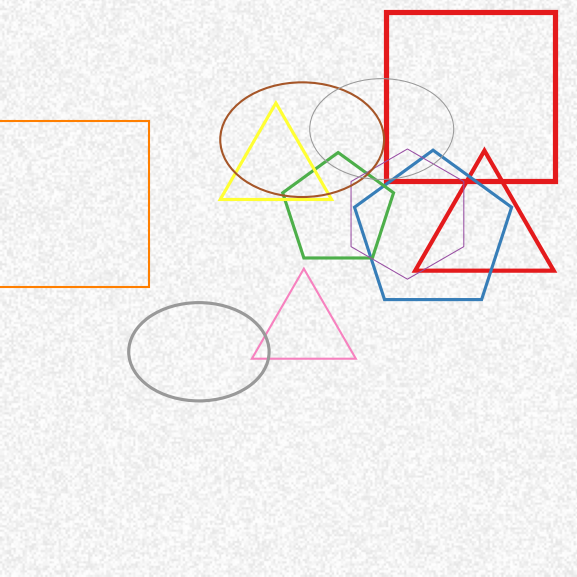[{"shape": "square", "thickness": 2.5, "radius": 0.73, "center": [0.815, 0.832]}, {"shape": "triangle", "thickness": 2, "radius": 0.69, "center": [0.839, 0.6]}, {"shape": "pentagon", "thickness": 1.5, "radius": 0.72, "center": [0.75, 0.596]}, {"shape": "pentagon", "thickness": 1.5, "radius": 0.5, "center": [0.586, 0.634]}, {"shape": "hexagon", "thickness": 0.5, "radius": 0.56, "center": [0.705, 0.628]}, {"shape": "square", "thickness": 1, "radius": 0.72, "center": [0.113, 0.646]}, {"shape": "triangle", "thickness": 1.5, "radius": 0.56, "center": [0.478, 0.709]}, {"shape": "oval", "thickness": 1, "radius": 0.71, "center": [0.523, 0.757]}, {"shape": "triangle", "thickness": 1, "radius": 0.52, "center": [0.526, 0.43]}, {"shape": "oval", "thickness": 0.5, "radius": 0.62, "center": [0.661, 0.776]}, {"shape": "oval", "thickness": 1.5, "radius": 0.61, "center": [0.344, 0.39]}]